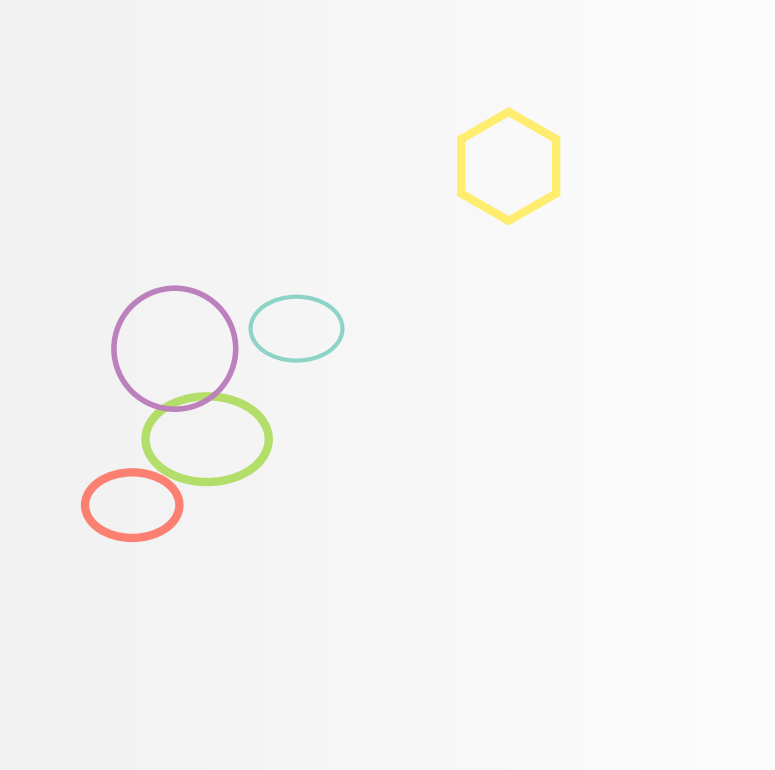[{"shape": "oval", "thickness": 1.5, "radius": 0.3, "center": [0.383, 0.573]}, {"shape": "oval", "thickness": 3, "radius": 0.3, "center": [0.171, 0.344]}, {"shape": "oval", "thickness": 3, "radius": 0.4, "center": [0.267, 0.43]}, {"shape": "circle", "thickness": 2, "radius": 0.39, "center": [0.226, 0.547]}, {"shape": "hexagon", "thickness": 3, "radius": 0.35, "center": [0.656, 0.784]}]